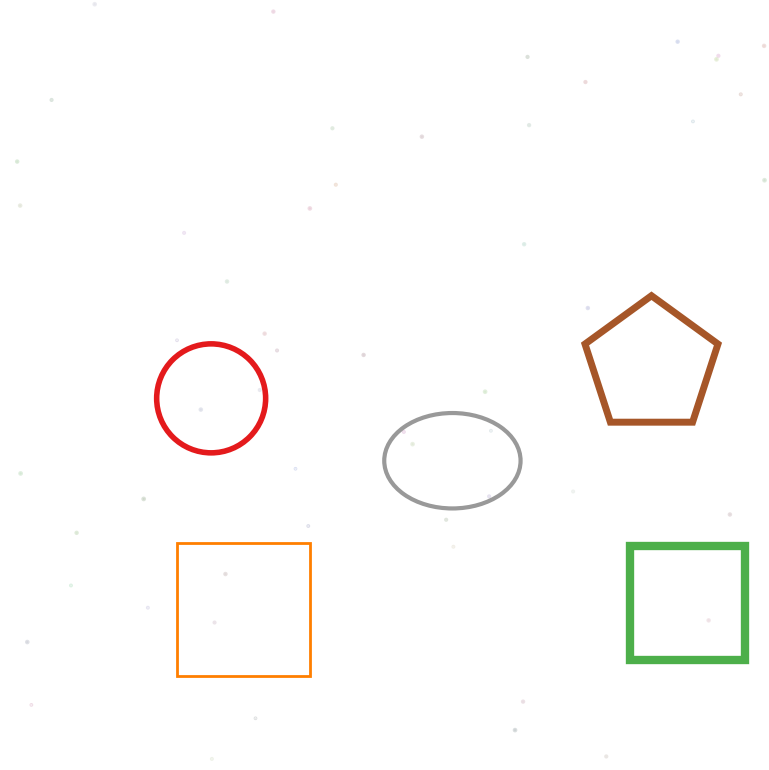[{"shape": "circle", "thickness": 2, "radius": 0.35, "center": [0.274, 0.483]}, {"shape": "square", "thickness": 3, "radius": 0.37, "center": [0.893, 0.217]}, {"shape": "square", "thickness": 1, "radius": 0.43, "center": [0.316, 0.209]}, {"shape": "pentagon", "thickness": 2.5, "radius": 0.45, "center": [0.846, 0.525]}, {"shape": "oval", "thickness": 1.5, "radius": 0.44, "center": [0.588, 0.402]}]